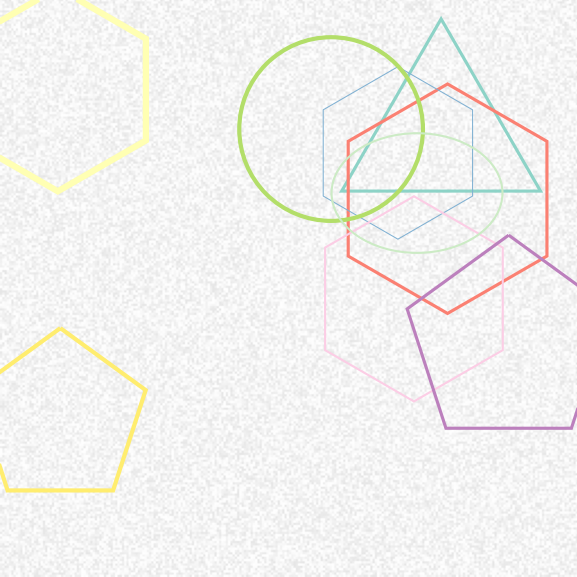[{"shape": "triangle", "thickness": 1.5, "radius": 0.99, "center": [0.764, 0.768]}, {"shape": "hexagon", "thickness": 3, "radius": 0.88, "center": [0.1, 0.844]}, {"shape": "hexagon", "thickness": 1.5, "radius": 0.99, "center": [0.775, 0.655]}, {"shape": "hexagon", "thickness": 0.5, "radius": 0.75, "center": [0.689, 0.734]}, {"shape": "circle", "thickness": 2, "radius": 0.8, "center": [0.573, 0.776]}, {"shape": "hexagon", "thickness": 1, "radius": 0.89, "center": [0.717, 0.482]}, {"shape": "pentagon", "thickness": 1.5, "radius": 0.92, "center": [0.881, 0.407]}, {"shape": "oval", "thickness": 1, "radius": 0.74, "center": [0.722, 0.665]}, {"shape": "pentagon", "thickness": 2, "radius": 0.78, "center": [0.104, 0.276]}]